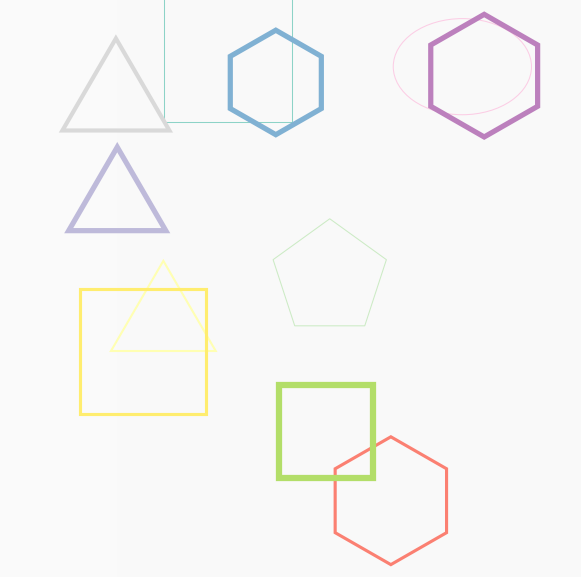[{"shape": "square", "thickness": 0.5, "radius": 0.55, "center": [0.392, 0.897]}, {"shape": "triangle", "thickness": 1, "radius": 0.52, "center": [0.281, 0.443]}, {"shape": "triangle", "thickness": 2.5, "radius": 0.48, "center": [0.202, 0.648]}, {"shape": "hexagon", "thickness": 1.5, "radius": 0.55, "center": [0.672, 0.132]}, {"shape": "hexagon", "thickness": 2.5, "radius": 0.45, "center": [0.475, 0.856]}, {"shape": "square", "thickness": 3, "radius": 0.4, "center": [0.56, 0.252]}, {"shape": "oval", "thickness": 0.5, "radius": 0.59, "center": [0.795, 0.884]}, {"shape": "triangle", "thickness": 2, "radius": 0.53, "center": [0.199, 0.826]}, {"shape": "hexagon", "thickness": 2.5, "radius": 0.53, "center": [0.833, 0.868]}, {"shape": "pentagon", "thickness": 0.5, "radius": 0.51, "center": [0.567, 0.518]}, {"shape": "square", "thickness": 1.5, "radius": 0.54, "center": [0.246, 0.39]}]